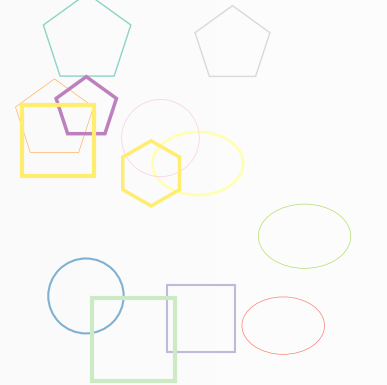[{"shape": "pentagon", "thickness": 1, "radius": 0.59, "center": [0.225, 0.898]}, {"shape": "oval", "thickness": 2, "radius": 0.59, "center": [0.511, 0.575]}, {"shape": "square", "thickness": 1.5, "radius": 0.44, "center": [0.519, 0.172]}, {"shape": "oval", "thickness": 0.5, "radius": 0.53, "center": [0.731, 0.154]}, {"shape": "circle", "thickness": 1.5, "radius": 0.49, "center": [0.222, 0.231]}, {"shape": "pentagon", "thickness": 0.5, "radius": 0.53, "center": [0.141, 0.689]}, {"shape": "oval", "thickness": 0.5, "radius": 0.6, "center": [0.786, 0.386]}, {"shape": "circle", "thickness": 0.5, "radius": 0.5, "center": [0.414, 0.641]}, {"shape": "pentagon", "thickness": 1, "radius": 0.51, "center": [0.6, 0.884]}, {"shape": "pentagon", "thickness": 2.5, "radius": 0.41, "center": [0.223, 0.719]}, {"shape": "square", "thickness": 3, "radius": 0.54, "center": [0.345, 0.119]}, {"shape": "square", "thickness": 3, "radius": 0.46, "center": [0.151, 0.635]}, {"shape": "hexagon", "thickness": 2.5, "radius": 0.42, "center": [0.39, 0.55]}]